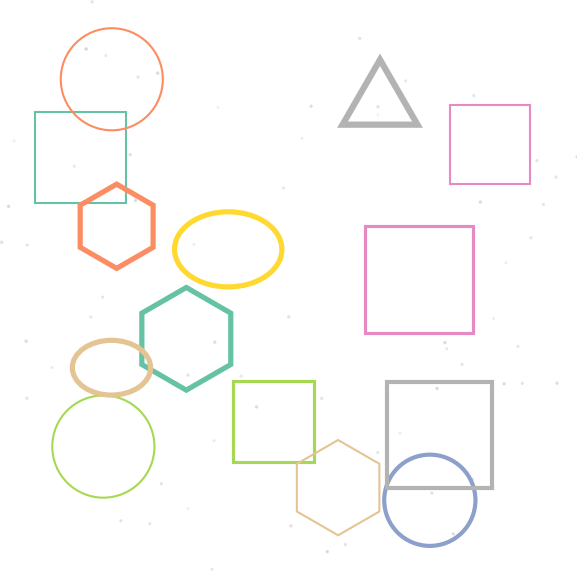[{"shape": "hexagon", "thickness": 2.5, "radius": 0.44, "center": [0.323, 0.412]}, {"shape": "square", "thickness": 1, "radius": 0.39, "center": [0.14, 0.726]}, {"shape": "hexagon", "thickness": 2.5, "radius": 0.36, "center": [0.202, 0.607]}, {"shape": "circle", "thickness": 1, "radius": 0.44, "center": [0.194, 0.862]}, {"shape": "circle", "thickness": 2, "radius": 0.39, "center": [0.744, 0.133]}, {"shape": "square", "thickness": 1.5, "radius": 0.46, "center": [0.725, 0.515]}, {"shape": "square", "thickness": 1, "radius": 0.34, "center": [0.848, 0.749]}, {"shape": "circle", "thickness": 1, "radius": 0.44, "center": [0.179, 0.226]}, {"shape": "square", "thickness": 1.5, "radius": 0.35, "center": [0.474, 0.27]}, {"shape": "oval", "thickness": 2.5, "radius": 0.46, "center": [0.395, 0.567]}, {"shape": "hexagon", "thickness": 1, "radius": 0.41, "center": [0.585, 0.155]}, {"shape": "oval", "thickness": 2.5, "radius": 0.34, "center": [0.193, 0.362]}, {"shape": "square", "thickness": 2, "radius": 0.46, "center": [0.761, 0.246]}, {"shape": "triangle", "thickness": 3, "radius": 0.37, "center": [0.658, 0.821]}]